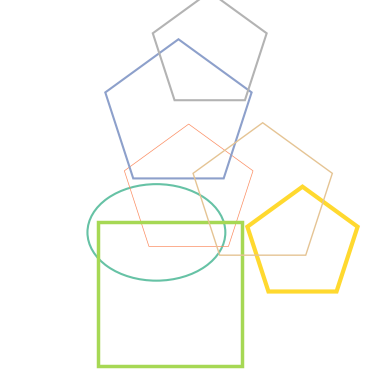[{"shape": "oval", "thickness": 1.5, "radius": 0.9, "center": [0.406, 0.396]}, {"shape": "pentagon", "thickness": 0.5, "radius": 0.88, "center": [0.49, 0.502]}, {"shape": "pentagon", "thickness": 1.5, "radius": 1.0, "center": [0.464, 0.698]}, {"shape": "square", "thickness": 2.5, "radius": 0.94, "center": [0.442, 0.237]}, {"shape": "pentagon", "thickness": 3, "radius": 0.75, "center": [0.786, 0.365]}, {"shape": "pentagon", "thickness": 1, "radius": 0.95, "center": [0.682, 0.491]}, {"shape": "pentagon", "thickness": 1.5, "radius": 0.78, "center": [0.545, 0.866]}]